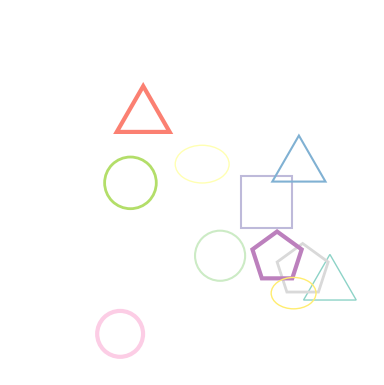[{"shape": "triangle", "thickness": 1, "radius": 0.39, "center": [0.857, 0.26]}, {"shape": "oval", "thickness": 1, "radius": 0.35, "center": [0.525, 0.574]}, {"shape": "square", "thickness": 1.5, "radius": 0.34, "center": [0.692, 0.475]}, {"shape": "triangle", "thickness": 3, "radius": 0.4, "center": [0.372, 0.697]}, {"shape": "triangle", "thickness": 1.5, "radius": 0.4, "center": [0.776, 0.568]}, {"shape": "circle", "thickness": 2, "radius": 0.34, "center": [0.339, 0.525]}, {"shape": "circle", "thickness": 3, "radius": 0.3, "center": [0.312, 0.133]}, {"shape": "pentagon", "thickness": 2, "radius": 0.35, "center": [0.786, 0.298]}, {"shape": "pentagon", "thickness": 3, "radius": 0.34, "center": [0.72, 0.331]}, {"shape": "circle", "thickness": 1.5, "radius": 0.33, "center": [0.572, 0.336]}, {"shape": "oval", "thickness": 1, "radius": 0.29, "center": [0.763, 0.239]}]